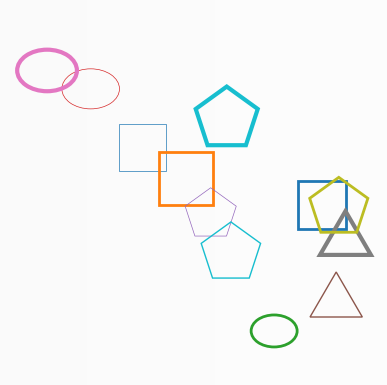[{"shape": "square", "thickness": 2, "radius": 0.31, "center": [0.831, 0.467]}, {"shape": "square", "thickness": 0.5, "radius": 0.3, "center": [0.369, 0.616]}, {"shape": "square", "thickness": 2, "radius": 0.35, "center": [0.48, 0.536]}, {"shape": "oval", "thickness": 2, "radius": 0.3, "center": [0.707, 0.14]}, {"shape": "oval", "thickness": 0.5, "radius": 0.37, "center": [0.234, 0.769]}, {"shape": "pentagon", "thickness": 0.5, "radius": 0.35, "center": [0.544, 0.443]}, {"shape": "triangle", "thickness": 1, "radius": 0.39, "center": [0.868, 0.216]}, {"shape": "oval", "thickness": 3, "radius": 0.39, "center": [0.121, 0.817]}, {"shape": "triangle", "thickness": 3, "radius": 0.38, "center": [0.892, 0.376]}, {"shape": "pentagon", "thickness": 2, "radius": 0.39, "center": [0.874, 0.46]}, {"shape": "pentagon", "thickness": 3, "radius": 0.42, "center": [0.585, 0.691]}, {"shape": "pentagon", "thickness": 1, "radius": 0.4, "center": [0.596, 0.343]}]